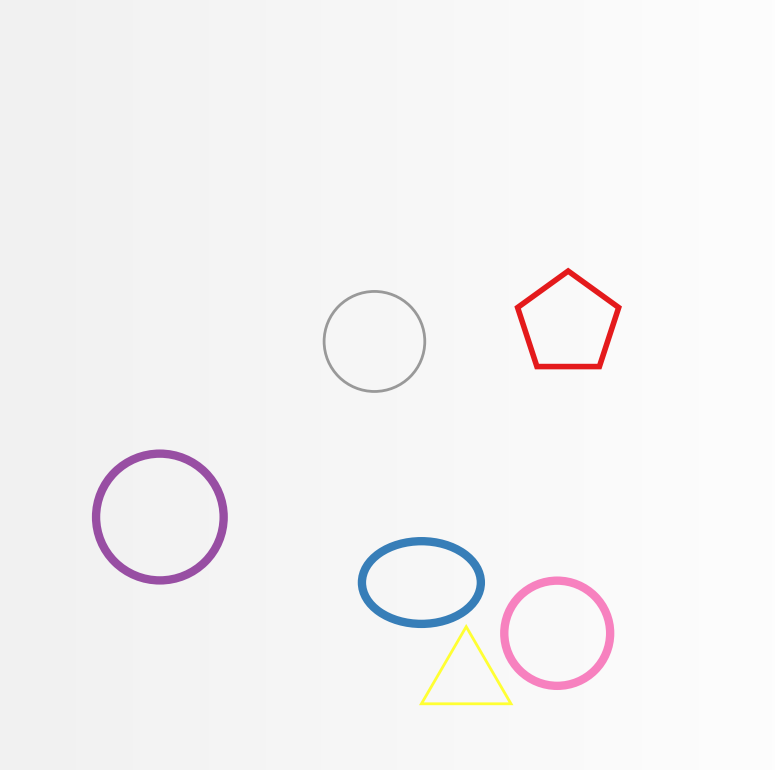[{"shape": "pentagon", "thickness": 2, "radius": 0.34, "center": [0.733, 0.579]}, {"shape": "oval", "thickness": 3, "radius": 0.38, "center": [0.544, 0.243]}, {"shape": "circle", "thickness": 3, "radius": 0.41, "center": [0.206, 0.329]}, {"shape": "triangle", "thickness": 1, "radius": 0.33, "center": [0.602, 0.119]}, {"shape": "circle", "thickness": 3, "radius": 0.34, "center": [0.719, 0.178]}, {"shape": "circle", "thickness": 1, "radius": 0.32, "center": [0.483, 0.557]}]